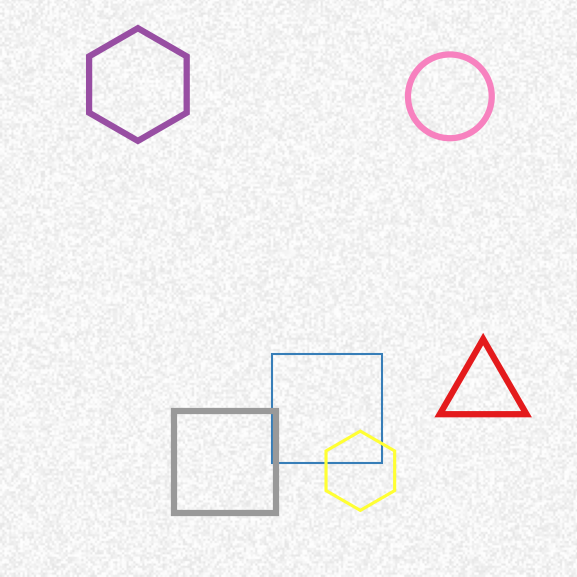[{"shape": "triangle", "thickness": 3, "radius": 0.43, "center": [0.837, 0.325]}, {"shape": "square", "thickness": 1, "radius": 0.48, "center": [0.566, 0.292]}, {"shape": "hexagon", "thickness": 3, "radius": 0.49, "center": [0.239, 0.853]}, {"shape": "hexagon", "thickness": 1.5, "radius": 0.34, "center": [0.624, 0.184]}, {"shape": "circle", "thickness": 3, "radius": 0.36, "center": [0.779, 0.832]}, {"shape": "square", "thickness": 3, "radius": 0.44, "center": [0.389, 0.2]}]